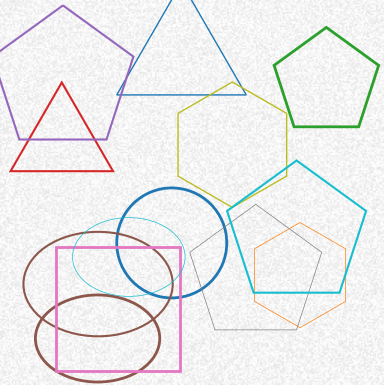[{"shape": "triangle", "thickness": 1, "radius": 0.97, "center": [0.471, 0.851]}, {"shape": "circle", "thickness": 2, "radius": 0.71, "center": [0.446, 0.369]}, {"shape": "hexagon", "thickness": 0.5, "radius": 0.68, "center": [0.779, 0.285]}, {"shape": "pentagon", "thickness": 2, "radius": 0.71, "center": [0.848, 0.786]}, {"shape": "triangle", "thickness": 1.5, "radius": 0.77, "center": [0.161, 0.632]}, {"shape": "pentagon", "thickness": 1.5, "radius": 0.96, "center": [0.163, 0.793]}, {"shape": "oval", "thickness": 2, "radius": 0.81, "center": [0.253, 0.121]}, {"shape": "oval", "thickness": 1.5, "radius": 0.97, "center": [0.255, 0.262]}, {"shape": "square", "thickness": 2, "radius": 0.8, "center": [0.306, 0.196]}, {"shape": "pentagon", "thickness": 0.5, "radius": 0.9, "center": [0.664, 0.289]}, {"shape": "hexagon", "thickness": 1, "radius": 0.81, "center": [0.603, 0.624]}, {"shape": "oval", "thickness": 0.5, "radius": 0.73, "center": [0.335, 0.332]}, {"shape": "pentagon", "thickness": 1.5, "radius": 0.95, "center": [0.77, 0.393]}]